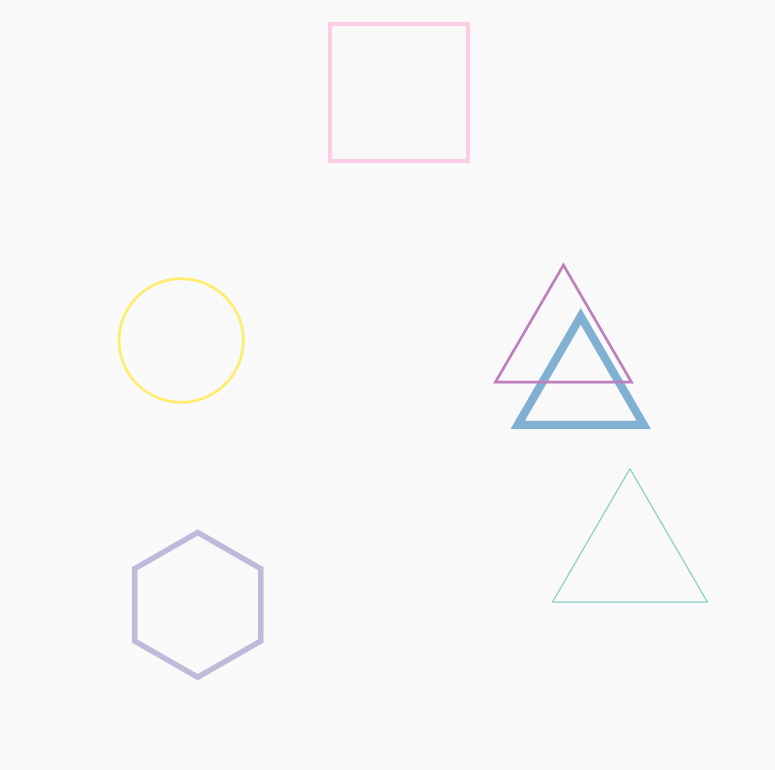[{"shape": "triangle", "thickness": 0.5, "radius": 0.58, "center": [0.813, 0.276]}, {"shape": "hexagon", "thickness": 2, "radius": 0.47, "center": [0.255, 0.214]}, {"shape": "triangle", "thickness": 3, "radius": 0.47, "center": [0.749, 0.495]}, {"shape": "square", "thickness": 1.5, "radius": 0.45, "center": [0.515, 0.88]}, {"shape": "triangle", "thickness": 1, "radius": 0.51, "center": [0.727, 0.554]}, {"shape": "circle", "thickness": 1, "radius": 0.4, "center": [0.234, 0.558]}]